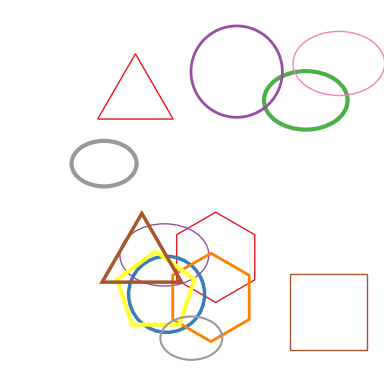[{"shape": "hexagon", "thickness": 1, "radius": 0.59, "center": [0.56, 0.332]}, {"shape": "triangle", "thickness": 1, "radius": 0.57, "center": [0.352, 0.747]}, {"shape": "circle", "thickness": 2.5, "radius": 0.49, "center": [0.433, 0.236]}, {"shape": "oval", "thickness": 3, "radius": 0.54, "center": [0.794, 0.739]}, {"shape": "circle", "thickness": 2, "radius": 0.59, "center": [0.615, 0.814]}, {"shape": "oval", "thickness": 1, "radius": 0.58, "center": [0.427, 0.338]}, {"shape": "hexagon", "thickness": 2, "radius": 0.57, "center": [0.548, 0.228]}, {"shape": "pentagon", "thickness": 3, "radius": 0.53, "center": [0.405, 0.242]}, {"shape": "square", "thickness": 1, "radius": 0.5, "center": [0.853, 0.19]}, {"shape": "triangle", "thickness": 2.5, "radius": 0.6, "center": [0.368, 0.327]}, {"shape": "oval", "thickness": 1, "radius": 0.59, "center": [0.88, 0.835]}, {"shape": "oval", "thickness": 3, "radius": 0.42, "center": [0.27, 0.575]}, {"shape": "oval", "thickness": 1.5, "radius": 0.4, "center": [0.497, 0.122]}]